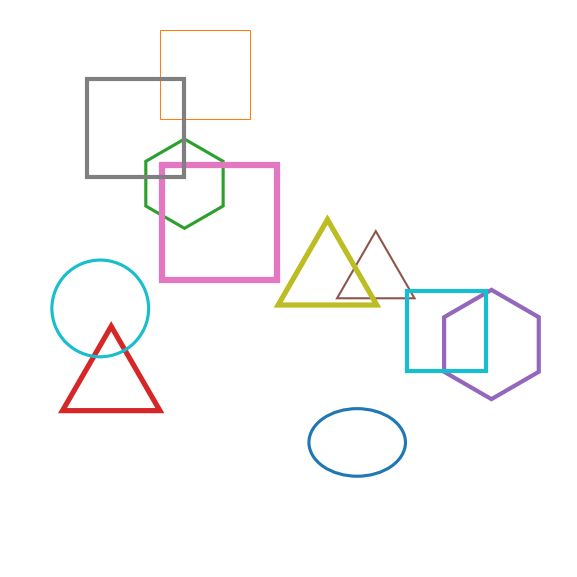[{"shape": "oval", "thickness": 1.5, "radius": 0.42, "center": [0.619, 0.233]}, {"shape": "square", "thickness": 0.5, "radius": 0.39, "center": [0.355, 0.87]}, {"shape": "hexagon", "thickness": 1.5, "radius": 0.39, "center": [0.319, 0.681]}, {"shape": "triangle", "thickness": 2.5, "radius": 0.49, "center": [0.193, 0.337]}, {"shape": "hexagon", "thickness": 2, "radius": 0.47, "center": [0.851, 0.403]}, {"shape": "triangle", "thickness": 1, "radius": 0.39, "center": [0.651, 0.521]}, {"shape": "square", "thickness": 3, "radius": 0.5, "center": [0.38, 0.614]}, {"shape": "square", "thickness": 2, "radius": 0.42, "center": [0.235, 0.778]}, {"shape": "triangle", "thickness": 2.5, "radius": 0.49, "center": [0.567, 0.52]}, {"shape": "square", "thickness": 2, "radius": 0.34, "center": [0.773, 0.426]}, {"shape": "circle", "thickness": 1.5, "radius": 0.42, "center": [0.174, 0.465]}]